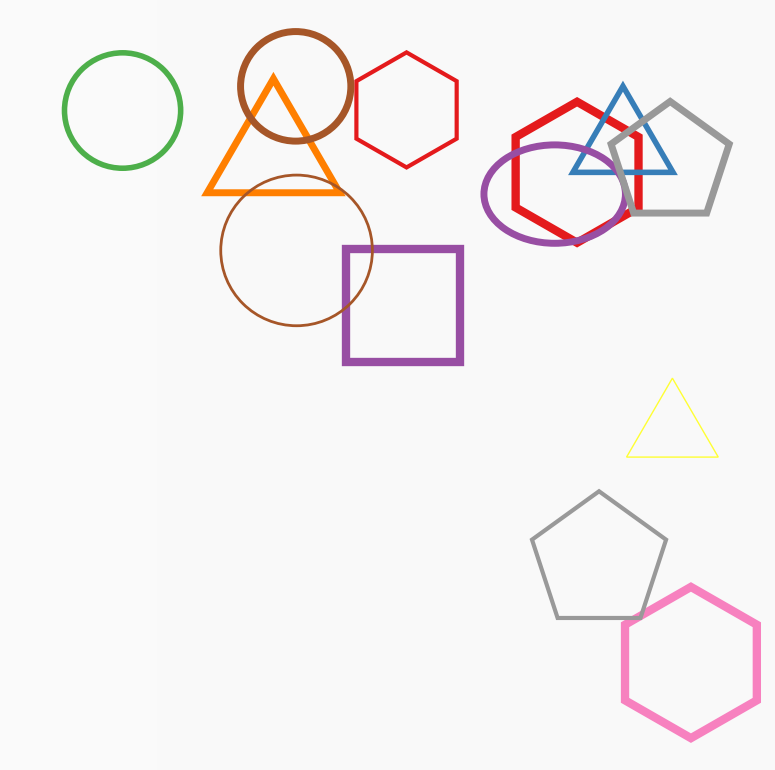[{"shape": "hexagon", "thickness": 1.5, "radius": 0.37, "center": [0.525, 0.857]}, {"shape": "hexagon", "thickness": 3, "radius": 0.46, "center": [0.745, 0.776]}, {"shape": "triangle", "thickness": 2, "radius": 0.37, "center": [0.804, 0.813]}, {"shape": "circle", "thickness": 2, "radius": 0.37, "center": [0.158, 0.856]}, {"shape": "square", "thickness": 3, "radius": 0.37, "center": [0.52, 0.603]}, {"shape": "oval", "thickness": 2.5, "radius": 0.46, "center": [0.716, 0.748]}, {"shape": "triangle", "thickness": 2.5, "radius": 0.49, "center": [0.353, 0.799]}, {"shape": "triangle", "thickness": 0.5, "radius": 0.34, "center": [0.868, 0.441]}, {"shape": "circle", "thickness": 1, "radius": 0.49, "center": [0.383, 0.675]}, {"shape": "circle", "thickness": 2.5, "radius": 0.36, "center": [0.382, 0.888]}, {"shape": "hexagon", "thickness": 3, "radius": 0.49, "center": [0.892, 0.14]}, {"shape": "pentagon", "thickness": 2.5, "radius": 0.4, "center": [0.865, 0.788]}, {"shape": "pentagon", "thickness": 1.5, "radius": 0.45, "center": [0.773, 0.271]}]